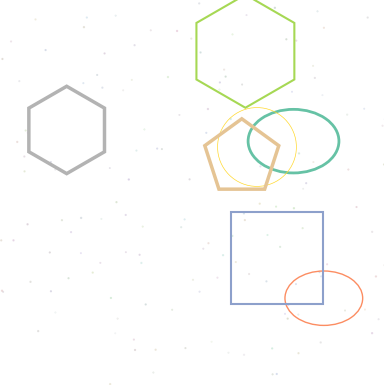[{"shape": "oval", "thickness": 2, "radius": 0.59, "center": [0.762, 0.633]}, {"shape": "oval", "thickness": 1, "radius": 0.5, "center": [0.841, 0.225]}, {"shape": "square", "thickness": 1.5, "radius": 0.6, "center": [0.719, 0.33]}, {"shape": "hexagon", "thickness": 1.5, "radius": 0.73, "center": [0.637, 0.867]}, {"shape": "circle", "thickness": 0.5, "radius": 0.51, "center": [0.667, 0.618]}, {"shape": "pentagon", "thickness": 2.5, "radius": 0.51, "center": [0.628, 0.59]}, {"shape": "hexagon", "thickness": 2.5, "radius": 0.57, "center": [0.173, 0.662]}]